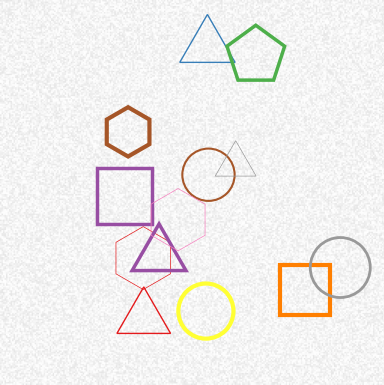[{"shape": "hexagon", "thickness": 0.5, "radius": 0.41, "center": [0.372, 0.33]}, {"shape": "triangle", "thickness": 1, "radius": 0.4, "center": [0.373, 0.174]}, {"shape": "triangle", "thickness": 1, "radius": 0.41, "center": [0.539, 0.879]}, {"shape": "pentagon", "thickness": 2.5, "radius": 0.39, "center": [0.664, 0.856]}, {"shape": "square", "thickness": 2.5, "radius": 0.36, "center": [0.323, 0.491]}, {"shape": "triangle", "thickness": 2.5, "radius": 0.4, "center": [0.413, 0.338]}, {"shape": "square", "thickness": 3, "radius": 0.32, "center": [0.791, 0.248]}, {"shape": "circle", "thickness": 3, "radius": 0.36, "center": [0.535, 0.192]}, {"shape": "hexagon", "thickness": 3, "radius": 0.32, "center": [0.333, 0.658]}, {"shape": "circle", "thickness": 1.5, "radius": 0.34, "center": [0.542, 0.546]}, {"shape": "hexagon", "thickness": 0.5, "radius": 0.4, "center": [0.463, 0.429]}, {"shape": "circle", "thickness": 2, "radius": 0.39, "center": [0.884, 0.305]}, {"shape": "triangle", "thickness": 0.5, "radius": 0.31, "center": [0.612, 0.573]}]